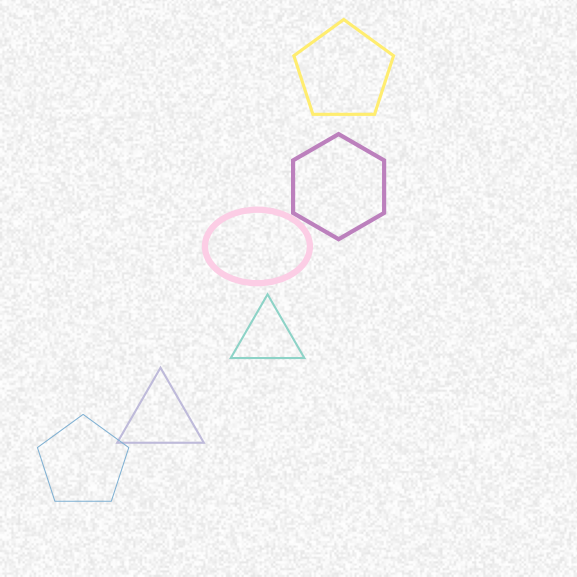[{"shape": "triangle", "thickness": 1, "radius": 0.37, "center": [0.463, 0.416]}, {"shape": "triangle", "thickness": 1, "radius": 0.43, "center": [0.278, 0.276]}, {"shape": "pentagon", "thickness": 0.5, "radius": 0.42, "center": [0.144, 0.198]}, {"shape": "oval", "thickness": 3, "radius": 0.45, "center": [0.446, 0.572]}, {"shape": "hexagon", "thickness": 2, "radius": 0.46, "center": [0.586, 0.676]}, {"shape": "pentagon", "thickness": 1.5, "radius": 0.45, "center": [0.595, 0.875]}]